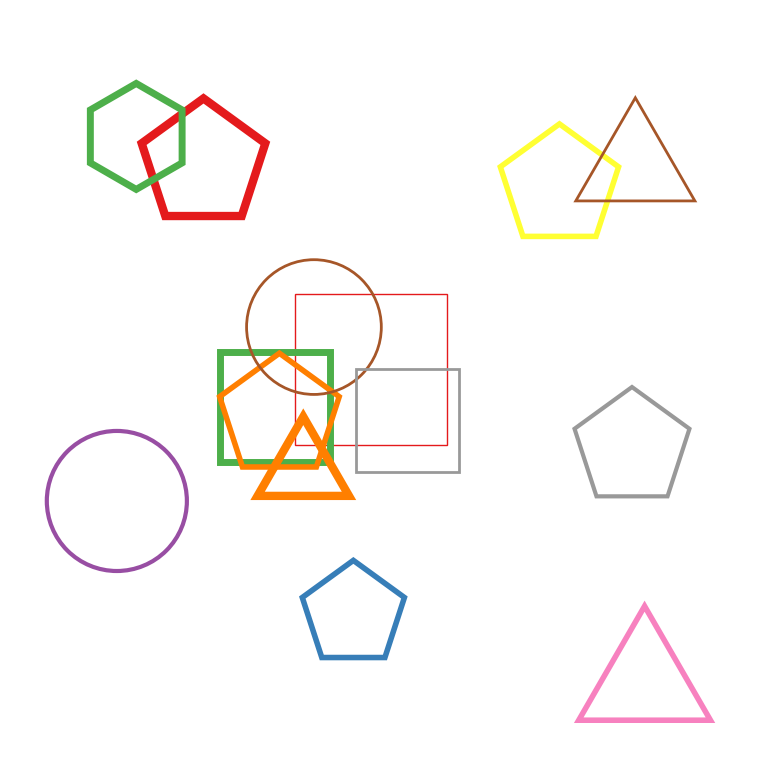[{"shape": "pentagon", "thickness": 3, "radius": 0.42, "center": [0.264, 0.788]}, {"shape": "square", "thickness": 0.5, "radius": 0.49, "center": [0.482, 0.52]}, {"shape": "pentagon", "thickness": 2, "radius": 0.35, "center": [0.459, 0.202]}, {"shape": "square", "thickness": 2.5, "radius": 0.36, "center": [0.358, 0.471]}, {"shape": "hexagon", "thickness": 2.5, "radius": 0.34, "center": [0.177, 0.823]}, {"shape": "circle", "thickness": 1.5, "radius": 0.45, "center": [0.152, 0.349]}, {"shape": "pentagon", "thickness": 2, "radius": 0.41, "center": [0.363, 0.46]}, {"shape": "triangle", "thickness": 3, "radius": 0.34, "center": [0.394, 0.39]}, {"shape": "pentagon", "thickness": 2, "radius": 0.4, "center": [0.727, 0.758]}, {"shape": "circle", "thickness": 1, "radius": 0.44, "center": [0.408, 0.575]}, {"shape": "triangle", "thickness": 1, "radius": 0.45, "center": [0.825, 0.784]}, {"shape": "triangle", "thickness": 2, "radius": 0.49, "center": [0.837, 0.114]}, {"shape": "pentagon", "thickness": 1.5, "radius": 0.39, "center": [0.821, 0.419]}, {"shape": "square", "thickness": 1, "radius": 0.33, "center": [0.53, 0.453]}]